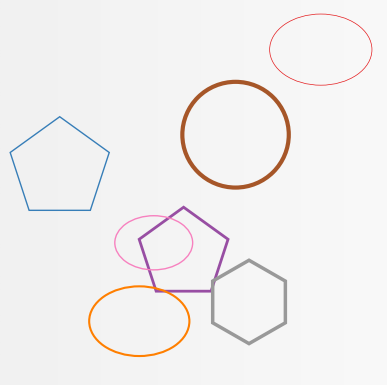[{"shape": "oval", "thickness": 0.5, "radius": 0.66, "center": [0.828, 0.871]}, {"shape": "pentagon", "thickness": 1, "radius": 0.67, "center": [0.154, 0.562]}, {"shape": "pentagon", "thickness": 2, "radius": 0.6, "center": [0.474, 0.341]}, {"shape": "oval", "thickness": 1.5, "radius": 0.65, "center": [0.359, 0.166]}, {"shape": "circle", "thickness": 3, "radius": 0.69, "center": [0.608, 0.65]}, {"shape": "oval", "thickness": 1, "radius": 0.5, "center": [0.397, 0.369]}, {"shape": "hexagon", "thickness": 2.5, "radius": 0.54, "center": [0.643, 0.216]}]